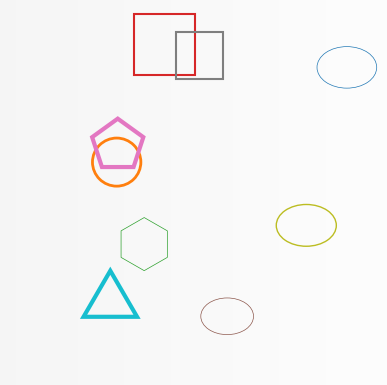[{"shape": "oval", "thickness": 0.5, "radius": 0.39, "center": [0.895, 0.825]}, {"shape": "circle", "thickness": 2, "radius": 0.31, "center": [0.301, 0.579]}, {"shape": "hexagon", "thickness": 0.5, "radius": 0.34, "center": [0.372, 0.366]}, {"shape": "square", "thickness": 1.5, "radius": 0.39, "center": [0.424, 0.885]}, {"shape": "oval", "thickness": 0.5, "radius": 0.34, "center": [0.586, 0.178]}, {"shape": "pentagon", "thickness": 3, "radius": 0.35, "center": [0.304, 0.622]}, {"shape": "square", "thickness": 1.5, "radius": 0.3, "center": [0.514, 0.856]}, {"shape": "oval", "thickness": 1, "radius": 0.39, "center": [0.79, 0.415]}, {"shape": "triangle", "thickness": 3, "radius": 0.4, "center": [0.285, 0.217]}]